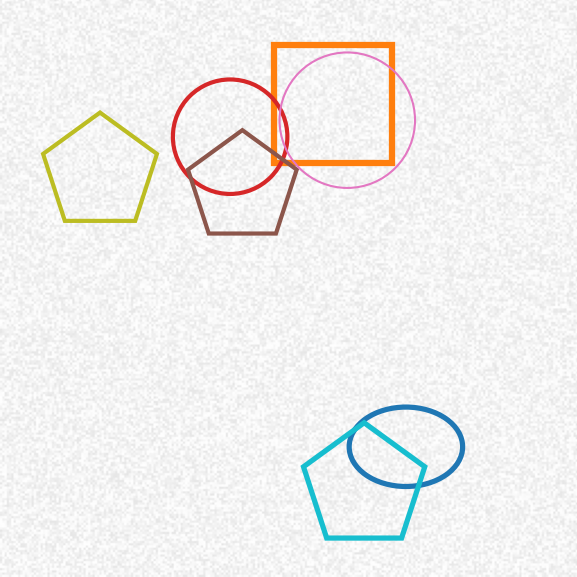[{"shape": "oval", "thickness": 2.5, "radius": 0.49, "center": [0.703, 0.225]}, {"shape": "square", "thickness": 3, "radius": 0.51, "center": [0.577, 0.819]}, {"shape": "circle", "thickness": 2, "radius": 0.5, "center": [0.398, 0.762]}, {"shape": "pentagon", "thickness": 2, "radius": 0.49, "center": [0.42, 0.675]}, {"shape": "circle", "thickness": 1, "radius": 0.59, "center": [0.601, 0.791]}, {"shape": "pentagon", "thickness": 2, "radius": 0.52, "center": [0.173, 0.701]}, {"shape": "pentagon", "thickness": 2.5, "radius": 0.55, "center": [0.631, 0.157]}]